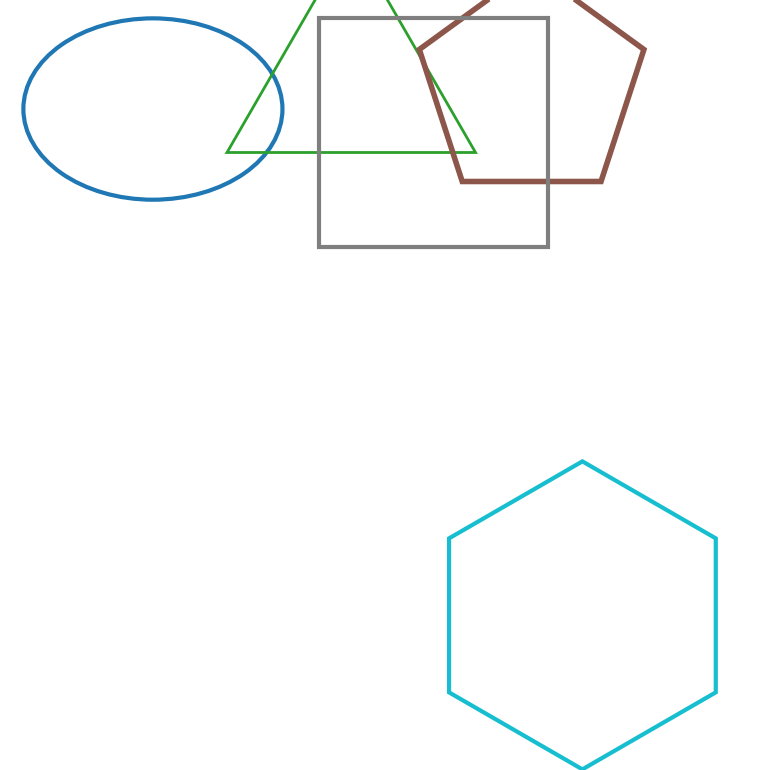[{"shape": "oval", "thickness": 1.5, "radius": 0.84, "center": [0.199, 0.858]}, {"shape": "triangle", "thickness": 1, "radius": 0.93, "center": [0.456, 0.895]}, {"shape": "pentagon", "thickness": 2, "radius": 0.77, "center": [0.69, 0.888]}, {"shape": "square", "thickness": 1.5, "radius": 0.74, "center": [0.563, 0.829]}, {"shape": "hexagon", "thickness": 1.5, "radius": 1.0, "center": [0.756, 0.201]}]